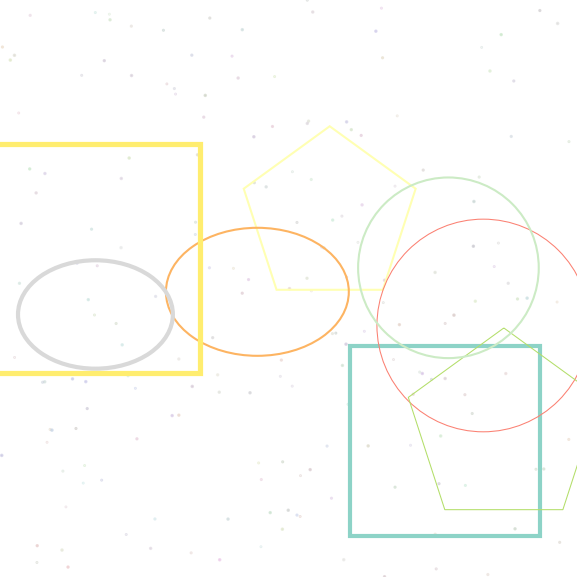[{"shape": "square", "thickness": 2, "radius": 0.82, "center": [0.771, 0.236]}, {"shape": "pentagon", "thickness": 1, "radius": 0.78, "center": [0.571, 0.624]}, {"shape": "circle", "thickness": 0.5, "radius": 0.92, "center": [0.837, 0.436]}, {"shape": "oval", "thickness": 1, "radius": 0.79, "center": [0.446, 0.494]}, {"shape": "pentagon", "thickness": 0.5, "radius": 0.87, "center": [0.872, 0.257]}, {"shape": "oval", "thickness": 2, "radius": 0.67, "center": [0.165, 0.455]}, {"shape": "circle", "thickness": 1, "radius": 0.78, "center": [0.776, 0.535]}, {"shape": "square", "thickness": 2.5, "radius": 0.99, "center": [0.148, 0.552]}]